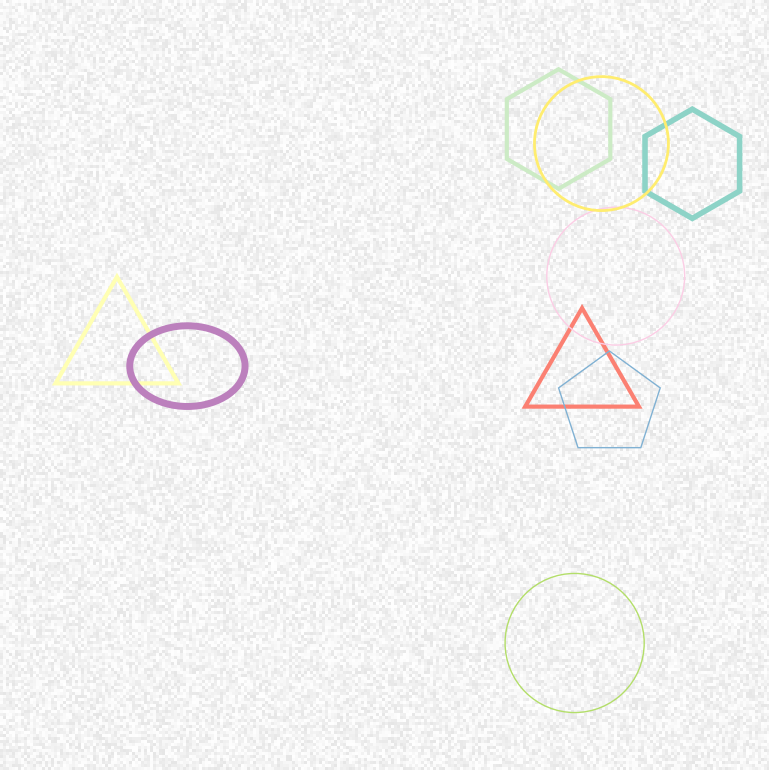[{"shape": "hexagon", "thickness": 2, "radius": 0.35, "center": [0.899, 0.787]}, {"shape": "triangle", "thickness": 1.5, "radius": 0.46, "center": [0.152, 0.548]}, {"shape": "triangle", "thickness": 1.5, "radius": 0.43, "center": [0.756, 0.515]}, {"shape": "pentagon", "thickness": 0.5, "radius": 0.35, "center": [0.791, 0.475]}, {"shape": "circle", "thickness": 0.5, "radius": 0.45, "center": [0.746, 0.165]}, {"shape": "circle", "thickness": 0.5, "radius": 0.45, "center": [0.8, 0.641]}, {"shape": "oval", "thickness": 2.5, "radius": 0.37, "center": [0.243, 0.525]}, {"shape": "hexagon", "thickness": 1.5, "radius": 0.39, "center": [0.725, 0.832]}, {"shape": "circle", "thickness": 1, "radius": 0.43, "center": [0.781, 0.814]}]